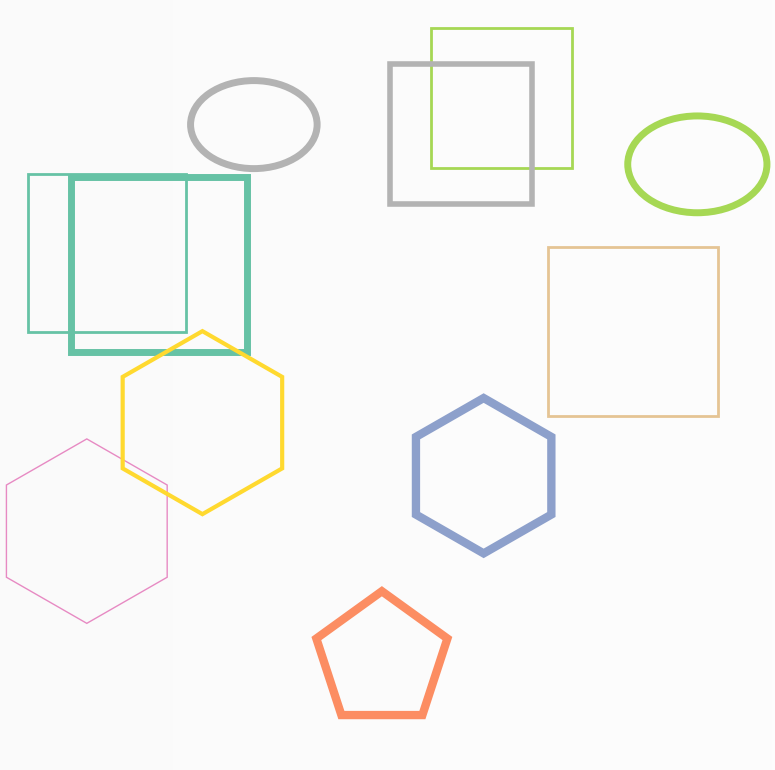[{"shape": "square", "thickness": 2.5, "radius": 0.57, "center": [0.205, 0.656]}, {"shape": "square", "thickness": 1, "radius": 0.51, "center": [0.138, 0.671]}, {"shape": "pentagon", "thickness": 3, "radius": 0.44, "center": [0.493, 0.143]}, {"shape": "hexagon", "thickness": 3, "radius": 0.5, "center": [0.624, 0.382]}, {"shape": "hexagon", "thickness": 0.5, "radius": 0.6, "center": [0.112, 0.31]}, {"shape": "square", "thickness": 1, "radius": 0.46, "center": [0.647, 0.873]}, {"shape": "oval", "thickness": 2.5, "radius": 0.45, "center": [0.9, 0.787]}, {"shape": "hexagon", "thickness": 1.5, "radius": 0.59, "center": [0.261, 0.451]}, {"shape": "square", "thickness": 1, "radius": 0.55, "center": [0.817, 0.569]}, {"shape": "oval", "thickness": 2.5, "radius": 0.41, "center": [0.328, 0.838]}, {"shape": "square", "thickness": 2, "radius": 0.46, "center": [0.595, 0.826]}]